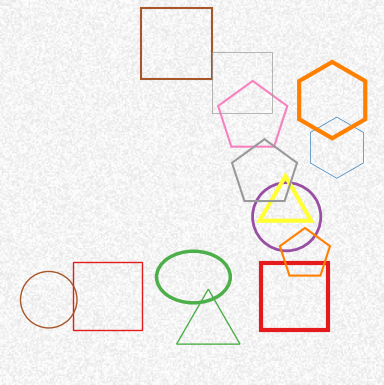[{"shape": "square", "thickness": 3, "radius": 0.43, "center": [0.765, 0.231]}, {"shape": "square", "thickness": 1, "radius": 0.45, "center": [0.279, 0.231]}, {"shape": "hexagon", "thickness": 0.5, "radius": 0.4, "center": [0.875, 0.616]}, {"shape": "triangle", "thickness": 1, "radius": 0.48, "center": [0.541, 0.154]}, {"shape": "oval", "thickness": 2.5, "radius": 0.48, "center": [0.502, 0.28]}, {"shape": "circle", "thickness": 2, "radius": 0.44, "center": [0.745, 0.437]}, {"shape": "pentagon", "thickness": 1.5, "radius": 0.34, "center": [0.792, 0.34]}, {"shape": "hexagon", "thickness": 3, "radius": 0.5, "center": [0.863, 0.74]}, {"shape": "triangle", "thickness": 3, "radius": 0.39, "center": [0.741, 0.465]}, {"shape": "circle", "thickness": 1, "radius": 0.37, "center": [0.127, 0.222]}, {"shape": "square", "thickness": 1.5, "radius": 0.46, "center": [0.458, 0.886]}, {"shape": "pentagon", "thickness": 1.5, "radius": 0.47, "center": [0.656, 0.695]}, {"shape": "square", "thickness": 0.5, "radius": 0.39, "center": [0.628, 0.786]}, {"shape": "pentagon", "thickness": 1.5, "radius": 0.44, "center": [0.687, 0.55]}]